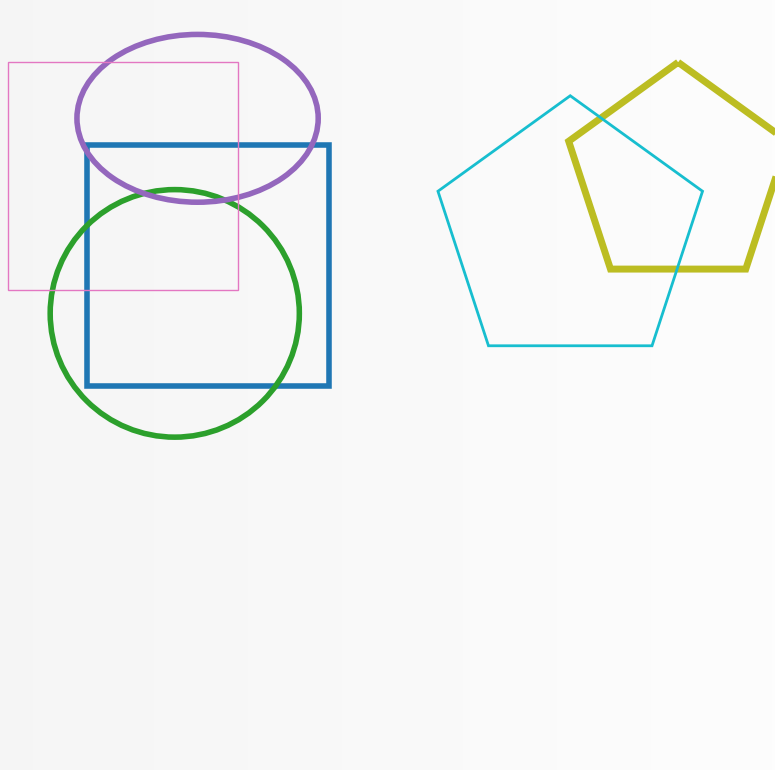[{"shape": "square", "thickness": 2, "radius": 0.78, "center": [0.269, 0.655]}, {"shape": "circle", "thickness": 2, "radius": 0.8, "center": [0.226, 0.593]}, {"shape": "oval", "thickness": 2, "radius": 0.78, "center": [0.255, 0.846]}, {"shape": "square", "thickness": 0.5, "radius": 0.74, "center": [0.159, 0.771]}, {"shape": "pentagon", "thickness": 2.5, "radius": 0.74, "center": [0.875, 0.771]}, {"shape": "pentagon", "thickness": 1, "radius": 0.9, "center": [0.736, 0.696]}]